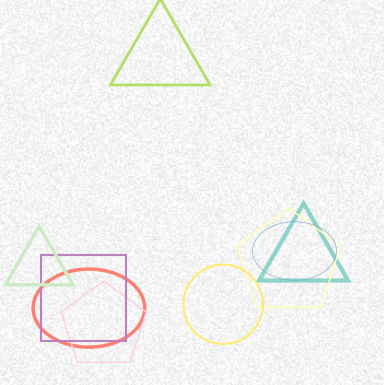[{"shape": "triangle", "thickness": 3, "radius": 0.67, "center": [0.789, 0.338]}, {"shape": "pentagon", "thickness": 1, "radius": 0.71, "center": [0.75, 0.317]}, {"shape": "oval", "thickness": 2.5, "radius": 0.72, "center": [0.231, 0.2]}, {"shape": "oval", "thickness": 0.5, "radius": 0.54, "center": [0.765, 0.348]}, {"shape": "triangle", "thickness": 2, "radius": 0.75, "center": [0.416, 0.854]}, {"shape": "pentagon", "thickness": 1, "radius": 0.58, "center": [0.269, 0.153]}, {"shape": "square", "thickness": 1.5, "radius": 0.56, "center": [0.217, 0.226]}, {"shape": "triangle", "thickness": 2.5, "radius": 0.51, "center": [0.102, 0.311]}, {"shape": "circle", "thickness": 1.5, "radius": 0.52, "center": [0.58, 0.21]}]